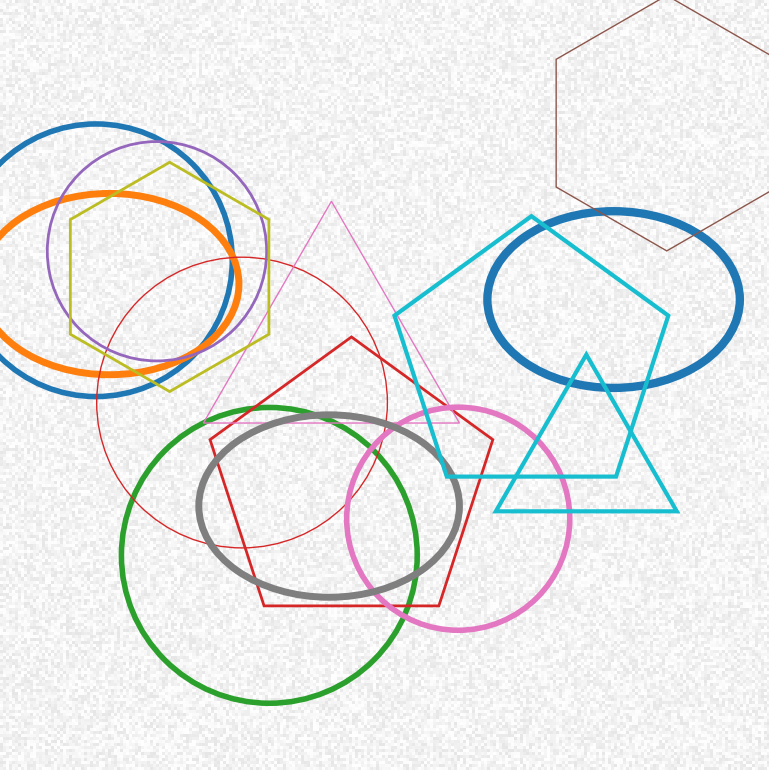[{"shape": "oval", "thickness": 3, "radius": 0.82, "center": [0.797, 0.611]}, {"shape": "circle", "thickness": 2, "radius": 0.89, "center": [0.125, 0.662]}, {"shape": "oval", "thickness": 2.5, "radius": 0.84, "center": [0.142, 0.631]}, {"shape": "circle", "thickness": 2, "radius": 0.96, "center": [0.35, 0.279]}, {"shape": "circle", "thickness": 0.5, "radius": 0.94, "center": [0.314, 0.477]}, {"shape": "pentagon", "thickness": 1, "radius": 0.97, "center": [0.456, 0.369]}, {"shape": "circle", "thickness": 1, "radius": 0.71, "center": [0.204, 0.674]}, {"shape": "hexagon", "thickness": 0.5, "radius": 0.83, "center": [0.866, 0.84]}, {"shape": "triangle", "thickness": 0.5, "radius": 0.96, "center": [0.43, 0.547]}, {"shape": "circle", "thickness": 2, "radius": 0.72, "center": [0.595, 0.326]}, {"shape": "oval", "thickness": 2.5, "radius": 0.85, "center": [0.427, 0.343]}, {"shape": "hexagon", "thickness": 1, "radius": 0.74, "center": [0.22, 0.64]}, {"shape": "pentagon", "thickness": 1.5, "radius": 0.93, "center": [0.69, 0.532]}, {"shape": "triangle", "thickness": 1.5, "radius": 0.68, "center": [0.761, 0.404]}]